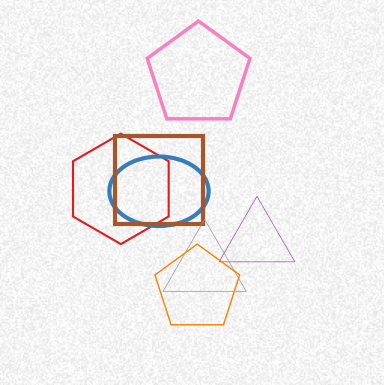[{"shape": "hexagon", "thickness": 1.5, "radius": 0.72, "center": [0.314, 0.509]}, {"shape": "oval", "thickness": 3, "radius": 0.64, "center": [0.413, 0.503]}, {"shape": "triangle", "thickness": 0.5, "radius": 0.57, "center": [0.667, 0.377]}, {"shape": "pentagon", "thickness": 1, "radius": 0.58, "center": [0.512, 0.25]}, {"shape": "square", "thickness": 3, "radius": 0.57, "center": [0.413, 0.533]}, {"shape": "pentagon", "thickness": 2.5, "radius": 0.7, "center": [0.516, 0.805]}, {"shape": "triangle", "thickness": 0.5, "radius": 0.63, "center": [0.531, 0.305]}]